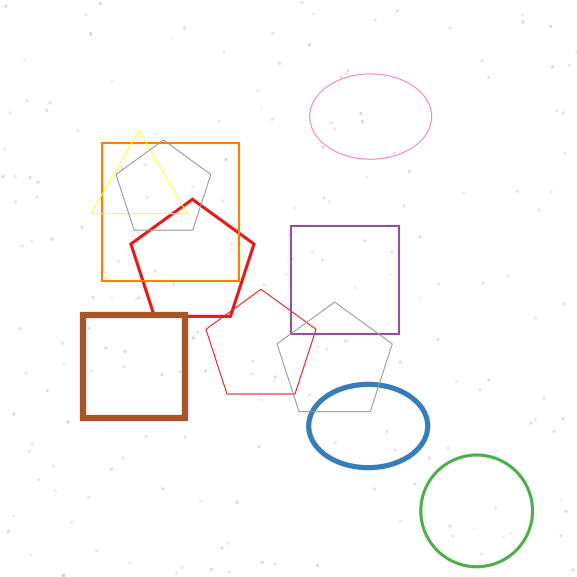[{"shape": "pentagon", "thickness": 0.5, "radius": 0.5, "center": [0.452, 0.398]}, {"shape": "pentagon", "thickness": 1.5, "radius": 0.56, "center": [0.333, 0.542]}, {"shape": "oval", "thickness": 2.5, "radius": 0.52, "center": [0.638, 0.261]}, {"shape": "circle", "thickness": 1.5, "radius": 0.48, "center": [0.825, 0.114]}, {"shape": "square", "thickness": 1, "radius": 0.47, "center": [0.597, 0.515]}, {"shape": "square", "thickness": 1, "radius": 0.6, "center": [0.295, 0.632]}, {"shape": "triangle", "thickness": 0.5, "radius": 0.48, "center": [0.241, 0.677]}, {"shape": "square", "thickness": 3, "radius": 0.44, "center": [0.232, 0.365]}, {"shape": "oval", "thickness": 0.5, "radius": 0.53, "center": [0.642, 0.797]}, {"shape": "pentagon", "thickness": 0.5, "radius": 0.52, "center": [0.579, 0.371]}, {"shape": "pentagon", "thickness": 0.5, "radius": 0.43, "center": [0.283, 0.67]}]